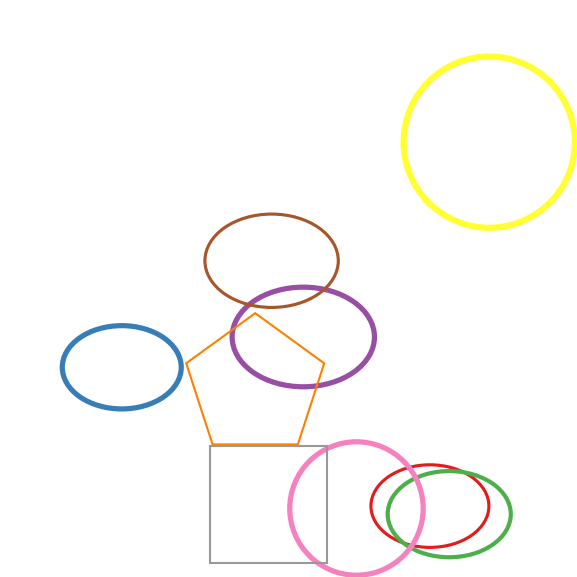[{"shape": "oval", "thickness": 1.5, "radius": 0.51, "center": [0.744, 0.123]}, {"shape": "oval", "thickness": 2.5, "radius": 0.51, "center": [0.211, 0.363]}, {"shape": "oval", "thickness": 2, "radius": 0.53, "center": [0.778, 0.109]}, {"shape": "oval", "thickness": 2.5, "radius": 0.62, "center": [0.525, 0.416]}, {"shape": "pentagon", "thickness": 1, "radius": 0.63, "center": [0.442, 0.331]}, {"shape": "circle", "thickness": 3, "radius": 0.74, "center": [0.847, 0.753]}, {"shape": "oval", "thickness": 1.5, "radius": 0.58, "center": [0.47, 0.548]}, {"shape": "circle", "thickness": 2.5, "radius": 0.58, "center": [0.617, 0.119]}, {"shape": "square", "thickness": 1, "radius": 0.5, "center": [0.465, 0.126]}]